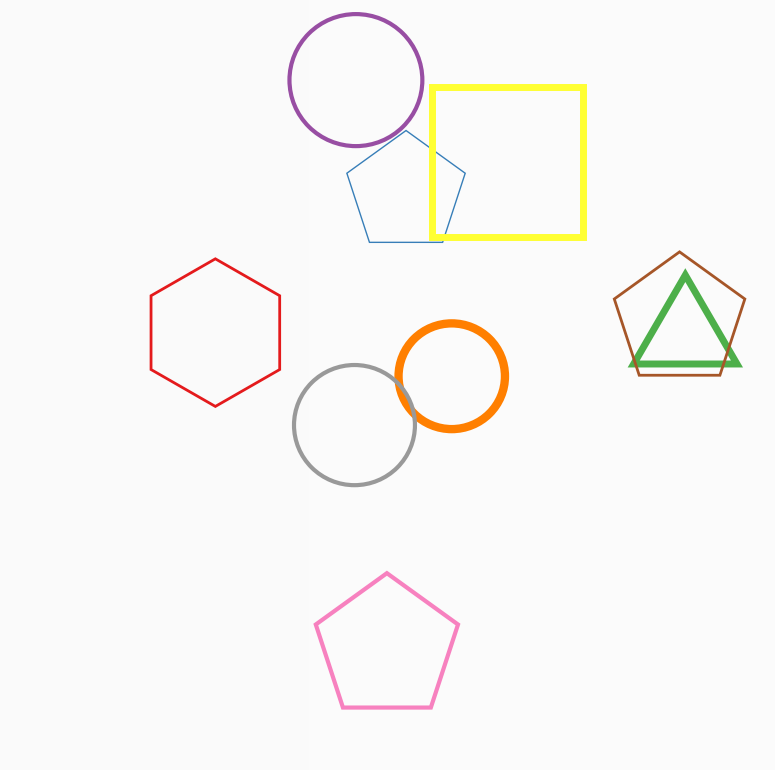[{"shape": "hexagon", "thickness": 1, "radius": 0.48, "center": [0.278, 0.568]}, {"shape": "pentagon", "thickness": 0.5, "radius": 0.4, "center": [0.524, 0.75]}, {"shape": "triangle", "thickness": 2.5, "radius": 0.38, "center": [0.884, 0.566]}, {"shape": "circle", "thickness": 1.5, "radius": 0.43, "center": [0.459, 0.896]}, {"shape": "circle", "thickness": 3, "radius": 0.34, "center": [0.583, 0.511]}, {"shape": "square", "thickness": 2.5, "radius": 0.49, "center": [0.655, 0.79]}, {"shape": "pentagon", "thickness": 1, "radius": 0.44, "center": [0.877, 0.584]}, {"shape": "pentagon", "thickness": 1.5, "radius": 0.48, "center": [0.499, 0.159]}, {"shape": "circle", "thickness": 1.5, "radius": 0.39, "center": [0.457, 0.448]}]